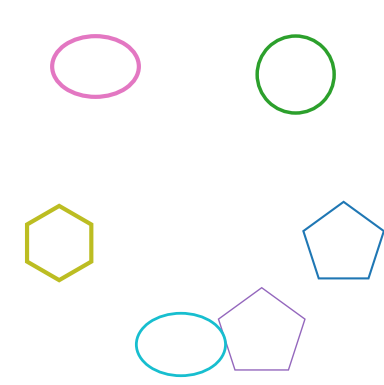[{"shape": "pentagon", "thickness": 1.5, "radius": 0.55, "center": [0.892, 0.366]}, {"shape": "circle", "thickness": 2.5, "radius": 0.5, "center": [0.768, 0.806]}, {"shape": "pentagon", "thickness": 1, "radius": 0.59, "center": [0.68, 0.135]}, {"shape": "oval", "thickness": 3, "radius": 0.56, "center": [0.248, 0.827]}, {"shape": "hexagon", "thickness": 3, "radius": 0.48, "center": [0.154, 0.369]}, {"shape": "oval", "thickness": 2, "radius": 0.58, "center": [0.47, 0.105]}]